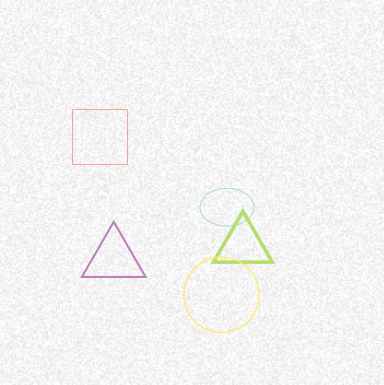[{"shape": "oval", "thickness": 0.5, "radius": 0.35, "center": [0.589, 0.462]}, {"shape": "square", "thickness": 0.5, "radius": 0.36, "center": [0.258, 0.645]}, {"shape": "triangle", "thickness": 2.5, "radius": 0.44, "center": [0.631, 0.363]}, {"shape": "triangle", "thickness": 1.5, "radius": 0.48, "center": [0.295, 0.328]}, {"shape": "circle", "thickness": 1, "radius": 0.49, "center": [0.575, 0.234]}]